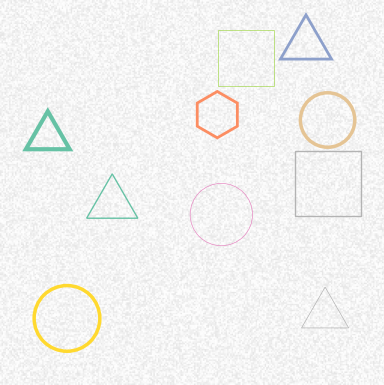[{"shape": "triangle", "thickness": 1, "radius": 0.38, "center": [0.291, 0.472]}, {"shape": "triangle", "thickness": 3, "radius": 0.33, "center": [0.124, 0.645]}, {"shape": "hexagon", "thickness": 2, "radius": 0.3, "center": [0.564, 0.702]}, {"shape": "triangle", "thickness": 2, "radius": 0.38, "center": [0.795, 0.885]}, {"shape": "circle", "thickness": 0.5, "radius": 0.4, "center": [0.575, 0.443]}, {"shape": "square", "thickness": 0.5, "radius": 0.37, "center": [0.638, 0.849]}, {"shape": "circle", "thickness": 2.5, "radius": 0.43, "center": [0.174, 0.173]}, {"shape": "circle", "thickness": 2.5, "radius": 0.35, "center": [0.851, 0.688]}, {"shape": "triangle", "thickness": 0.5, "radius": 0.35, "center": [0.844, 0.184]}, {"shape": "square", "thickness": 1, "radius": 0.43, "center": [0.852, 0.523]}]